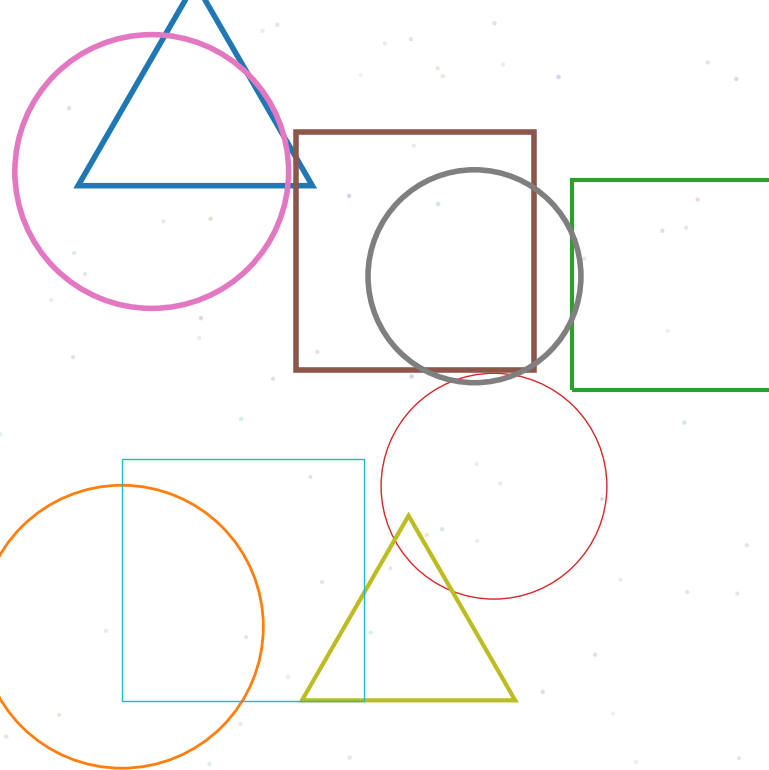[{"shape": "triangle", "thickness": 2, "radius": 0.88, "center": [0.254, 0.847]}, {"shape": "circle", "thickness": 1, "radius": 0.92, "center": [0.158, 0.186]}, {"shape": "square", "thickness": 1.5, "radius": 0.68, "center": [0.879, 0.63]}, {"shape": "circle", "thickness": 0.5, "radius": 0.73, "center": [0.642, 0.369]}, {"shape": "square", "thickness": 2, "radius": 0.77, "center": [0.539, 0.674]}, {"shape": "circle", "thickness": 2, "radius": 0.89, "center": [0.197, 0.777]}, {"shape": "circle", "thickness": 2, "radius": 0.69, "center": [0.616, 0.641]}, {"shape": "triangle", "thickness": 1.5, "radius": 0.8, "center": [0.531, 0.17]}, {"shape": "square", "thickness": 0.5, "radius": 0.78, "center": [0.316, 0.247]}]